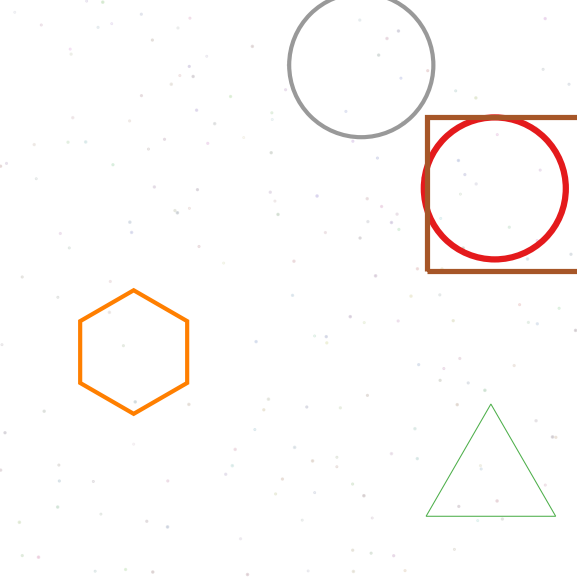[{"shape": "circle", "thickness": 3, "radius": 0.61, "center": [0.857, 0.673]}, {"shape": "triangle", "thickness": 0.5, "radius": 0.65, "center": [0.85, 0.17]}, {"shape": "hexagon", "thickness": 2, "radius": 0.53, "center": [0.231, 0.39]}, {"shape": "square", "thickness": 2.5, "radius": 0.67, "center": [0.872, 0.663]}, {"shape": "circle", "thickness": 2, "radius": 0.62, "center": [0.626, 0.886]}]